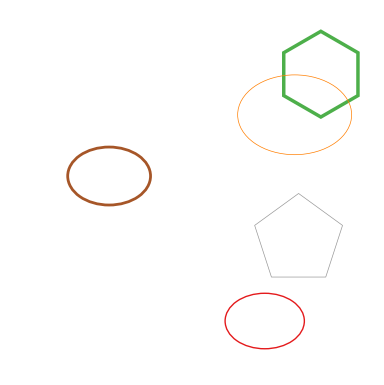[{"shape": "oval", "thickness": 1, "radius": 0.51, "center": [0.688, 0.166]}, {"shape": "hexagon", "thickness": 2.5, "radius": 0.56, "center": [0.833, 0.807]}, {"shape": "oval", "thickness": 0.5, "radius": 0.74, "center": [0.765, 0.702]}, {"shape": "oval", "thickness": 2, "radius": 0.54, "center": [0.283, 0.543]}, {"shape": "pentagon", "thickness": 0.5, "radius": 0.6, "center": [0.776, 0.377]}]